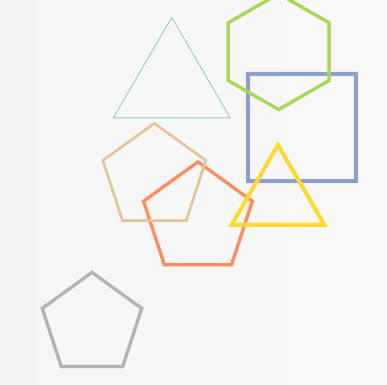[{"shape": "triangle", "thickness": 0.5, "radius": 0.87, "center": [0.443, 0.781]}, {"shape": "pentagon", "thickness": 2.5, "radius": 0.74, "center": [0.511, 0.432]}, {"shape": "square", "thickness": 3, "radius": 0.69, "center": [0.78, 0.669]}, {"shape": "hexagon", "thickness": 2.5, "radius": 0.75, "center": [0.719, 0.866]}, {"shape": "triangle", "thickness": 3, "radius": 0.69, "center": [0.717, 0.485]}, {"shape": "pentagon", "thickness": 2, "radius": 0.7, "center": [0.398, 0.54]}, {"shape": "pentagon", "thickness": 2.5, "radius": 0.67, "center": [0.237, 0.157]}]